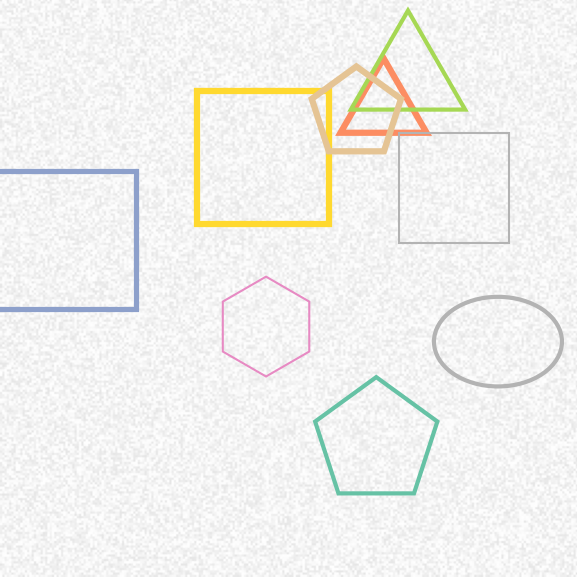[{"shape": "pentagon", "thickness": 2, "radius": 0.56, "center": [0.651, 0.235]}, {"shape": "triangle", "thickness": 3, "radius": 0.43, "center": [0.664, 0.812]}, {"shape": "square", "thickness": 2.5, "radius": 0.59, "center": [0.117, 0.583]}, {"shape": "hexagon", "thickness": 1, "radius": 0.43, "center": [0.461, 0.434]}, {"shape": "triangle", "thickness": 2, "radius": 0.57, "center": [0.706, 0.866]}, {"shape": "square", "thickness": 3, "radius": 0.57, "center": [0.455, 0.726]}, {"shape": "pentagon", "thickness": 3, "radius": 0.41, "center": [0.617, 0.803]}, {"shape": "oval", "thickness": 2, "radius": 0.55, "center": [0.862, 0.408]}, {"shape": "square", "thickness": 1, "radius": 0.48, "center": [0.786, 0.673]}]